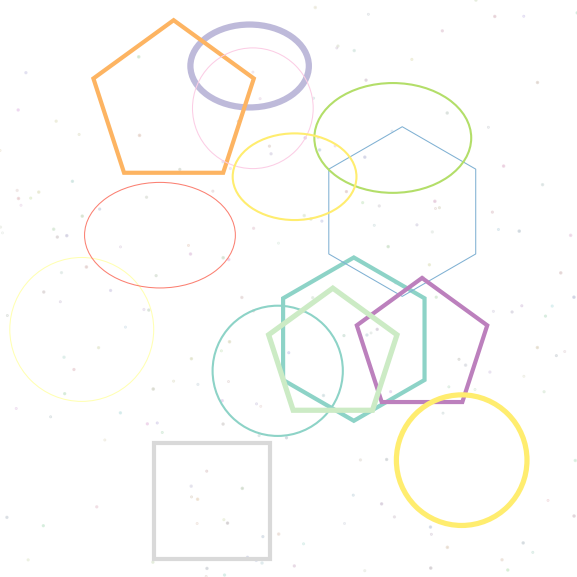[{"shape": "hexagon", "thickness": 2, "radius": 0.71, "center": [0.613, 0.412]}, {"shape": "circle", "thickness": 1, "radius": 0.56, "center": [0.481, 0.357]}, {"shape": "circle", "thickness": 0.5, "radius": 0.62, "center": [0.142, 0.429]}, {"shape": "oval", "thickness": 3, "radius": 0.51, "center": [0.432, 0.885]}, {"shape": "oval", "thickness": 0.5, "radius": 0.65, "center": [0.277, 0.592]}, {"shape": "hexagon", "thickness": 0.5, "radius": 0.73, "center": [0.697, 0.633]}, {"shape": "pentagon", "thickness": 2, "radius": 0.73, "center": [0.301, 0.818]}, {"shape": "oval", "thickness": 1, "radius": 0.68, "center": [0.68, 0.76]}, {"shape": "circle", "thickness": 0.5, "radius": 0.52, "center": [0.438, 0.812]}, {"shape": "square", "thickness": 2, "radius": 0.5, "center": [0.367, 0.132]}, {"shape": "pentagon", "thickness": 2, "radius": 0.59, "center": [0.731, 0.399]}, {"shape": "pentagon", "thickness": 2.5, "radius": 0.58, "center": [0.576, 0.383]}, {"shape": "circle", "thickness": 2.5, "radius": 0.57, "center": [0.799, 0.202]}, {"shape": "oval", "thickness": 1, "radius": 0.54, "center": [0.51, 0.693]}]